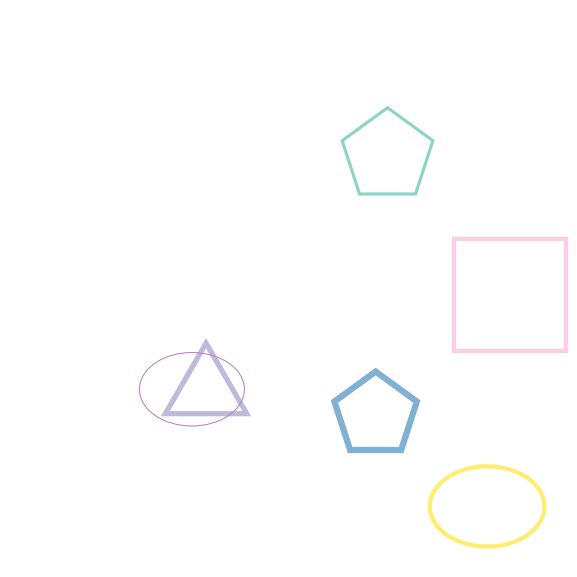[{"shape": "pentagon", "thickness": 1.5, "radius": 0.41, "center": [0.671, 0.73]}, {"shape": "triangle", "thickness": 2.5, "radius": 0.41, "center": [0.357, 0.323]}, {"shape": "pentagon", "thickness": 3, "radius": 0.38, "center": [0.65, 0.281]}, {"shape": "square", "thickness": 2, "radius": 0.48, "center": [0.883, 0.489]}, {"shape": "oval", "thickness": 0.5, "radius": 0.45, "center": [0.332, 0.325]}, {"shape": "oval", "thickness": 2, "radius": 0.5, "center": [0.844, 0.122]}]